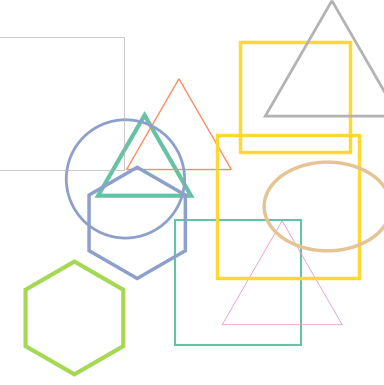[{"shape": "square", "thickness": 1.5, "radius": 0.82, "center": [0.619, 0.266]}, {"shape": "triangle", "thickness": 3, "radius": 0.7, "center": [0.375, 0.561]}, {"shape": "triangle", "thickness": 1, "radius": 0.79, "center": [0.465, 0.638]}, {"shape": "circle", "thickness": 2, "radius": 0.77, "center": [0.326, 0.535]}, {"shape": "hexagon", "thickness": 2.5, "radius": 0.72, "center": [0.356, 0.421]}, {"shape": "triangle", "thickness": 0.5, "radius": 0.9, "center": [0.733, 0.246]}, {"shape": "hexagon", "thickness": 3, "radius": 0.73, "center": [0.193, 0.174]}, {"shape": "square", "thickness": 2.5, "radius": 0.93, "center": [0.747, 0.463]}, {"shape": "square", "thickness": 2.5, "radius": 0.71, "center": [0.767, 0.748]}, {"shape": "oval", "thickness": 2.5, "radius": 0.82, "center": [0.851, 0.464]}, {"shape": "square", "thickness": 0.5, "radius": 0.87, "center": [0.15, 0.731]}, {"shape": "triangle", "thickness": 2, "radius": 1.0, "center": [0.862, 0.798]}]